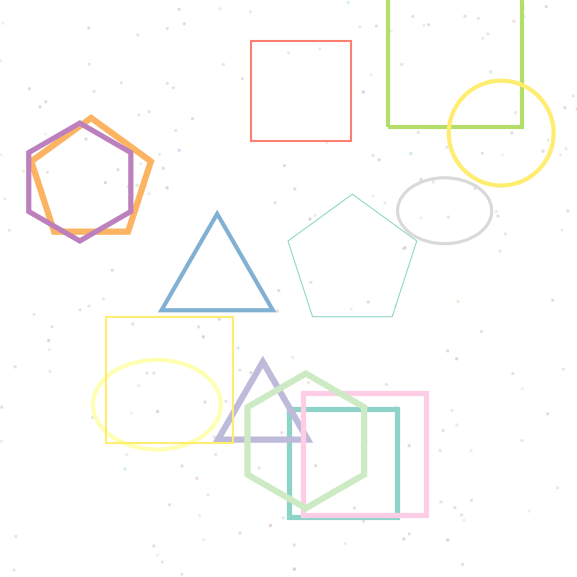[{"shape": "square", "thickness": 2.5, "radius": 0.47, "center": [0.594, 0.197]}, {"shape": "pentagon", "thickness": 0.5, "radius": 0.59, "center": [0.61, 0.546]}, {"shape": "oval", "thickness": 2, "radius": 0.55, "center": [0.272, 0.298]}, {"shape": "triangle", "thickness": 3, "radius": 0.45, "center": [0.455, 0.283]}, {"shape": "square", "thickness": 1, "radius": 0.43, "center": [0.521, 0.841]}, {"shape": "triangle", "thickness": 2, "radius": 0.56, "center": [0.376, 0.518]}, {"shape": "pentagon", "thickness": 3, "radius": 0.54, "center": [0.158, 0.686]}, {"shape": "square", "thickness": 2, "radius": 0.58, "center": [0.788, 0.894]}, {"shape": "square", "thickness": 2.5, "radius": 0.53, "center": [0.631, 0.213]}, {"shape": "oval", "thickness": 1.5, "radius": 0.41, "center": [0.77, 0.634]}, {"shape": "hexagon", "thickness": 2.5, "radius": 0.51, "center": [0.138, 0.684]}, {"shape": "hexagon", "thickness": 3, "radius": 0.58, "center": [0.53, 0.236]}, {"shape": "circle", "thickness": 2, "radius": 0.45, "center": [0.868, 0.769]}, {"shape": "square", "thickness": 1, "radius": 0.55, "center": [0.294, 0.341]}]